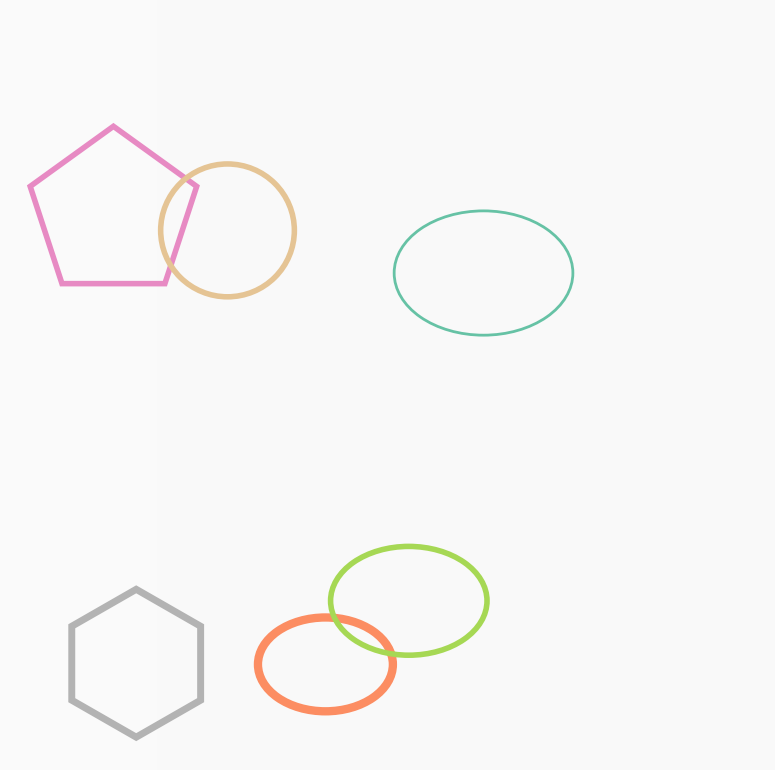[{"shape": "oval", "thickness": 1, "radius": 0.58, "center": [0.624, 0.645]}, {"shape": "oval", "thickness": 3, "radius": 0.44, "center": [0.42, 0.137]}, {"shape": "pentagon", "thickness": 2, "radius": 0.56, "center": [0.146, 0.723]}, {"shape": "oval", "thickness": 2, "radius": 0.5, "center": [0.527, 0.22]}, {"shape": "circle", "thickness": 2, "radius": 0.43, "center": [0.294, 0.701]}, {"shape": "hexagon", "thickness": 2.5, "radius": 0.48, "center": [0.176, 0.139]}]